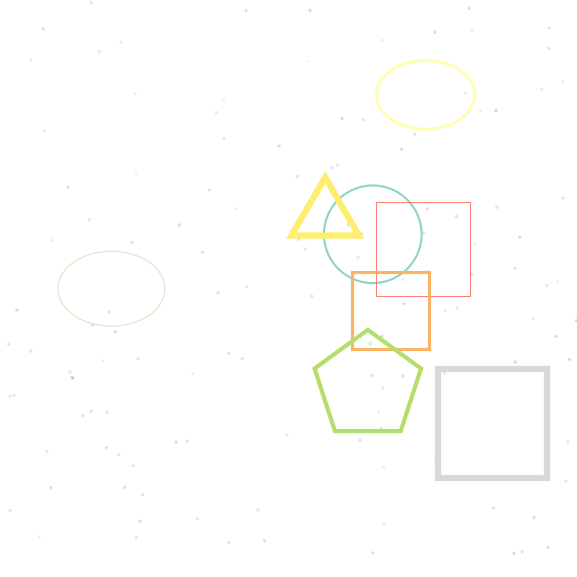[{"shape": "circle", "thickness": 1, "radius": 0.42, "center": [0.646, 0.593]}, {"shape": "oval", "thickness": 1.5, "radius": 0.43, "center": [0.737, 0.835]}, {"shape": "square", "thickness": 0.5, "radius": 0.41, "center": [0.733, 0.568]}, {"shape": "square", "thickness": 1.5, "radius": 0.34, "center": [0.676, 0.461]}, {"shape": "pentagon", "thickness": 2, "radius": 0.48, "center": [0.637, 0.331]}, {"shape": "square", "thickness": 3, "radius": 0.47, "center": [0.852, 0.266]}, {"shape": "oval", "thickness": 0.5, "radius": 0.46, "center": [0.193, 0.499]}, {"shape": "triangle", "thickness": 3, "radius": 0.34, "center": [0.563, 0.625]}]